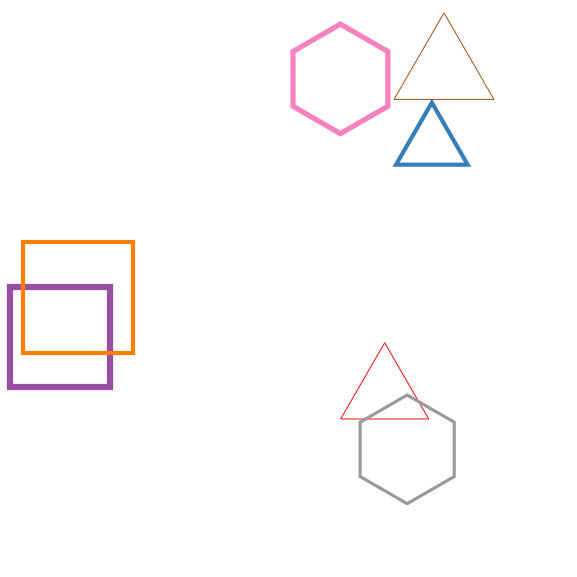[{"shape": "triangle", "thickness": 0.5, "radius": 0.44, "center": [0.666, 0.318]}, {"shape": "triangle", "thickness": 2, "radius": 0.36, "center": [0.748, 0.75]}, {"shape": "square", "thickness": 3, "radius": 0.43, "center": [0.104, 0.415]}, {"shape": "square", "thickness": 2, "radius": 0.48, "center": [0.135, 0.484]}, {"shape": "triangle", "thickness": 0.5, "radius": 0.5, "center": [0.769, 0.877]}, {"shape": "hexagon", "thickness": 2.5, "radius": 0.47, "center": [0.589, 0.863]}, {"shape": "hexagon", "thickness": 1.5, "radius": 0.47, "center": [0.705, 0.221]}]